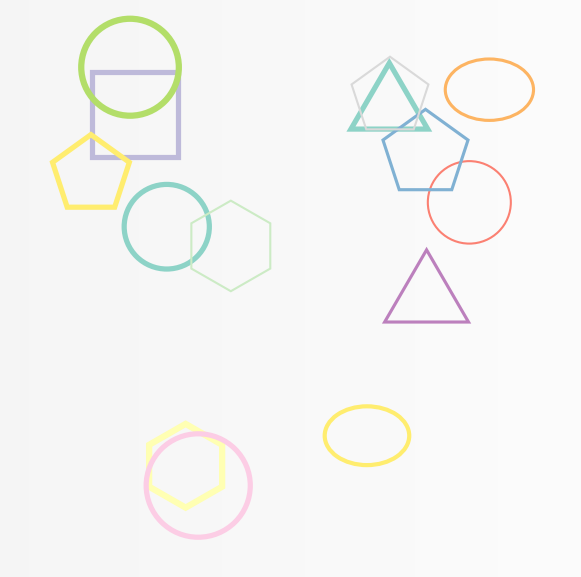[{"shape": "triangle", "thickness": 2.5, "radius": 0.38, "center": [0.67, 0.814]}, {"shape": "circle", "thickness": 2.5, "radius": 0.37, "center": [0.287, 0.607]}, {"shape": "hexagon", "thickness": 3, "radius": 0.36, "center": [0.319, 0.193]}, {"shape": "square", "thickness": 2.5, "radius": 0.37, "center": [0.232, 0.801]}, {"shape": "circle", "thickness": 1, "radius": 0.36, "center": [0.807, 0.649]}, {"shape": "pentagon", "thickness": 1.5, "radius": 0.38, "center": [0.732, 0.733]}, {"shape": "oval", "thickness": 1.5, "radius": 0.38, "center": [0.842, 0.844]}, {"shape": "circle", "thickness": 3, "radius": 0.42, "center": [0.224, 0.883]}, {"shape": "circle", "thickness": 2.5, "radius": 0.45, "center": [0.341, 0.158]}, {"shape": "pentagon", "thickness": 1, "radius": 0.35, "center": [0.671, 0.831]}, {"shape": "triangle", "thickness": 1.5, "radius": 0.42, "center": [0.734, 0.483]}, {"shape": "hexagon", "thickness": 1, "radius": 0.39, "center": [0.397, 0.573]}, {"shape": "oval", "thickness": 2, "radius": 0.36, "center": [0.631, 0.245]}, {"shape": "pentagon", "thickness": 2.5, "radius": 0.35, "center": [0.156, 0.697]}]